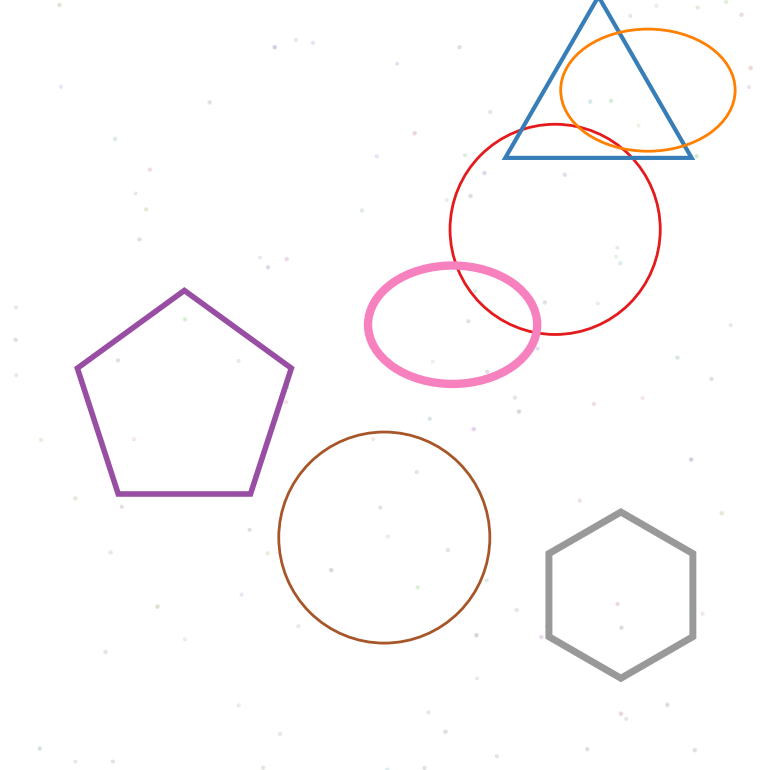[{"shape": "circle", "thickness": 1, "radius": 0.68, "center": [0.721, 0.702]}, {"shape": "triangle", "thickness": 1.5, "radius": 0.7, "center": [0.777, 0.865]}, {"shape": "pentagon", "thickness": 2, "radius": 0.73, "center": [0.239, 0.477]}, {"shape": "oval", "thickness": 1, "radius": 0.57, "center": [0.841, 0.883]}, {"shape": "circle", "thickness": 1, "radius": 0.69, "center": [0.499, 0.302]}, {"shape": "oval", "thickness": 3, "radius": 0.55, "center": [0.588, 0.578]}, {"shape": "hexagon", "thickness": 2.5, "radius": 0.54, "center": [0.806, 0.227]}]